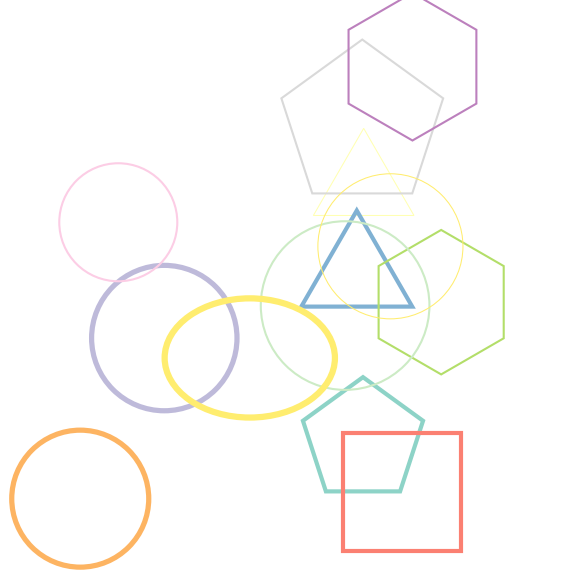[{"shape": "pentagon", "thickness": 2, "radius": 0.55, "center": [0.629, 0.237]}, {"shape": "triangle", "thickness": 0.5, "radius": 0.5, "center": [0.63, 0.676]}, {"shape": "circle", "thickness": 2.5, "radius": 0.63, "center": [0.284, 0.414]}, {"shape": "square", "thickness": 2, "radius": 0.51, "center": [0.696, 0.147]}, {"shape": "triangle", "thickness": 2, "radius": 0.55, "center": [0.618, 0.524]}, {"shape": "circle", "thickness": 2.5, "radius": 0.59, "center": [0.139, 0.136]}, {"shape": "hexagon", "thickness": 1, "radius": 0.63, "center": [0.764, 0.476]}, {"shape": "circle", "thickness": 1, "radius": 0.51, "center": [0.205, 0.614]}, {"shape": "pentagon", "thickness": 1, "radius": 0.74, "center": [0.627, 0.783]}, {"shape": "hexagon", "thickness": 1, "radius": 0.64, "center": [0.714, 0.884]}, {"shape": "circle", "thickness": 1, "radius": 0.73, "center": [0.598, 0.47]}, {"shape": "circle", "thickness": 0.5, "radius": 0.63, "center": [0.676, 0.573]}, {"shape": "oval", "thickness": 3, "radius": 0.74, "center": [0.433, 0.379]}]